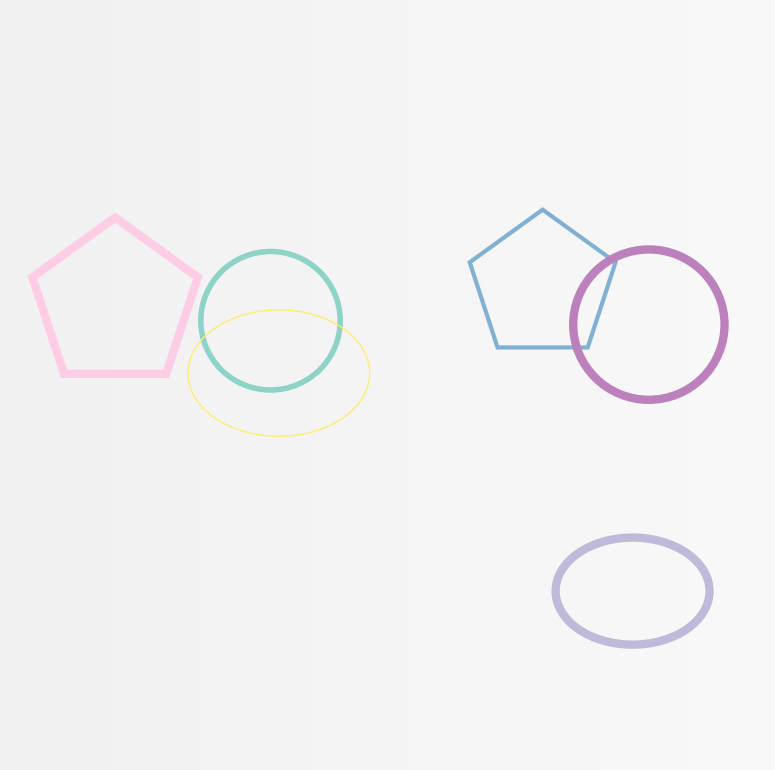[{"shape": "circle", "thickness": 2, "radius": 0.45, "center": [0.349, 0.583]}, {"shape": "oval", "thickness": 3, "radius": 0.5, "center": [0.816, 0.232]}, {"shape": "pentagon", "thickness": 1.5, "radius": 0.49, "center": [0.7, 0.629]}, {"shape": "pentagon", "thickness": 3, "radius": 0.56, "center": [0.149, 0.605]}, {"shape": "circle", "thickness": 3, "radius": 0.49, "center": [0.837, 0.578]}, {"shape": "oval", "thickness": 0.5, "radius": 0.59, "center": [0.36, 0.515]}]